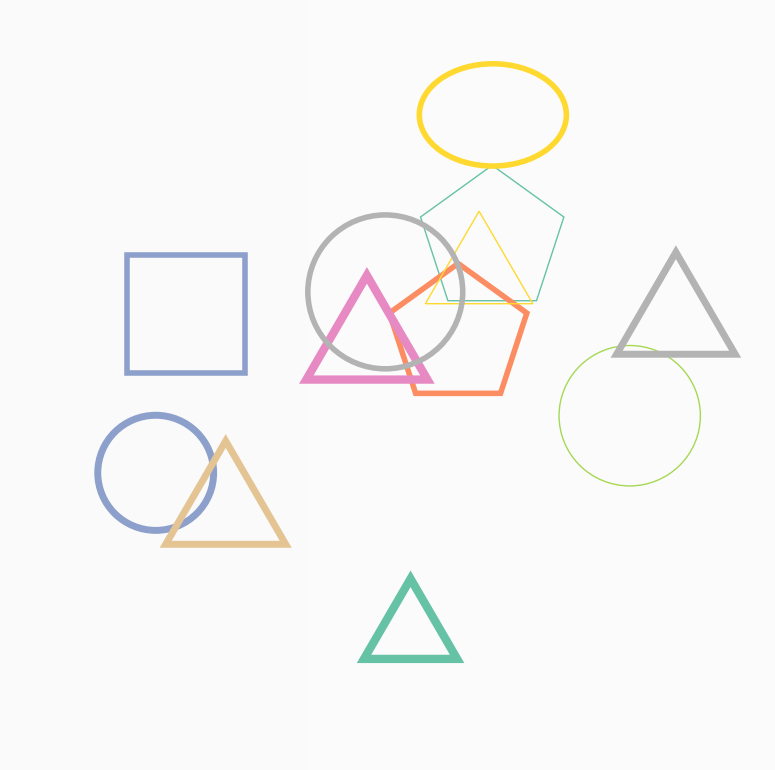[{"shape": "pentagon", "thickness": 0.5, "radius": 0.49, "center": [0.635, 0.688]}, {"shape": "triangle", "thickness": 3, "radius": 0.35, "center": [0.53, 0.179]}, {"shape": "pentagon", "thickness": 2, "radius": 0.47, "center": [0.591, 0.565]}, {"shape": "square", "thickness": 2, "radius": 0.38, "center": [0.24, 0.592]}, {"shape": "circle", "thickness": 2.5, "radius": 0.37, "center": [0.201, 0.386]}, {"shape": "triangle", "thickness": 3, "radius": 0.45, "center": [0.473, 0.552]}, {"shape": "circle", "thickness": 0.5, "radius": 0.46, "center": [0.813, 0.46]}, {"shape": "oval", "thickness": 2, "radius": 0.47, "center": [0.636, 0.851]}, {"shape": "triangle", "thickness": 0.5, "radius": 0.4, "center": [0.618, 0.646]}, {"shape": "triangle", "thickness": 2.5, "radius": 0.45, "center": [0.291, 0.338]}, {"shape": "triangle", "thickness": 2.5, "radius": 0.44, "center": [0.872, 0.584]}, {"shape": "circle", "thickness": 2, "radius": 0.5, "center": [0.497, 0.621]}]